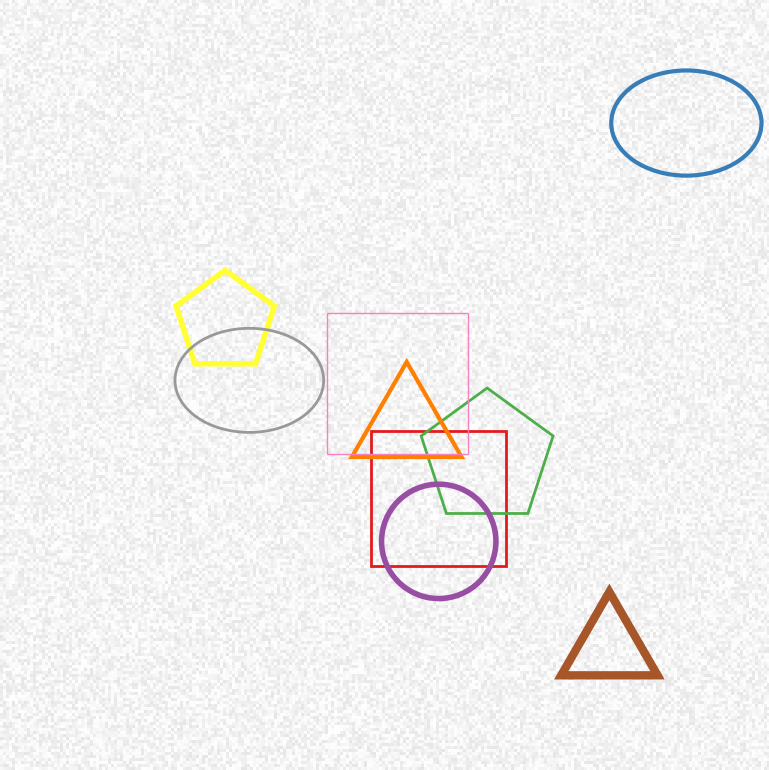[{"shape": "square", "thickness": 1, "radius": 0.44, "center": [0.569, 0.353]}, {"shape": "oval", "thickness": 1.5, "radius": 0.49, "center": [0.891, 0.84]}, {"shape": "pentagon", "thickness": 1, "radius": 0.45, "center": [0.633, 0.406]}, {"shape": "circle", "thickness": 2, "radius": 0.37, "center": [0.57, 0.297]}, {"shape": "triangle", "thickness": 1.5, "radius": 0.41, "center": [0.528, 0.448]}, {"shape": "pentagon", "thickness": 2, "radius": 0.34, "center": [0.293, 0.582]}, {"shape": "triangle", "thickness": 3, "radius": 0.36, "center": [0.791, 0.159]}, {"shape": "square", "thickness": 0.5, "radius": 0.46, "center": [0.516, 0.502]}, {"shape": "oval", "thickness": 1, "radius": 0.48, "center": [0.324, 0.506]}]